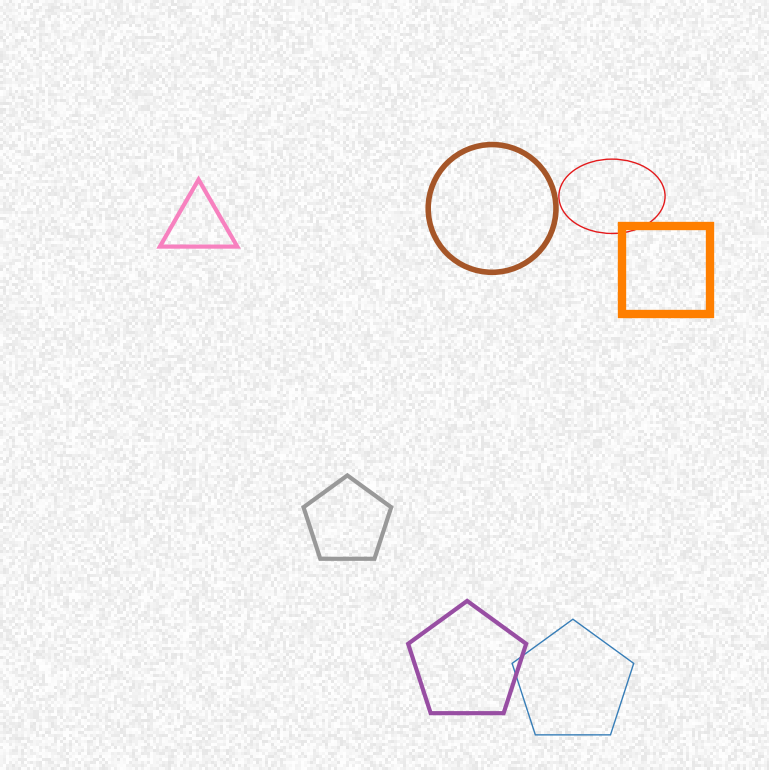[{"shape": "oval", "thickness": 0.5, "radius": 0.34, "center": [0.795, 0.745]}, {"shape": "pentagon", "thickness": 0.5, "radius": 0.42, "center": [0.744, 0.113]}, {"shape": "pentagon", "thickness": 1.5, "radius": 0.4, "center": [0.607, 0.139]}, {"shape": "square", "thickness": 3, "radius": 0.29, "center": [0.865, 0.649]}, {"shape": "circle", "thickness": 2, "radius": 0.41, "center": [0.639, 0.729]}, {"shape": "triangle", "thickness": 1.5, "radius": 0.29, "center": [0.258, 0.709]}, {"shape": "pentagon", "thickness": 1.5, "radius": 0.3, "center": [0.451, 0.323]}]